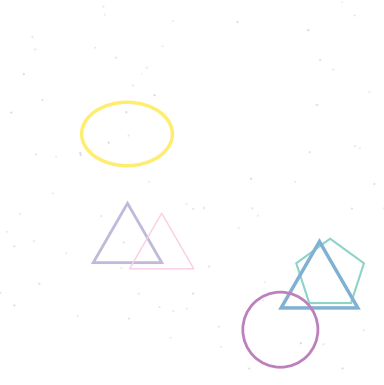[{"shape": "pentagon", "thickness": 1.5, "radius": 0.46, "center": [0.857, 0.288]}, {"shape": "triangle", "thickness": 2, "radius": 0.51, "center": [0.331, 0.369]}, {"shape": "triangle", "thickness": 2.5, "radius": 0.58, "center": [0.83, 0.258]}, {"shape": "triangle", "thickness": 1, "radius": 0.48, "center": [0.42, 0.35]}, {"shape": "circle", "thickness": 2, "radius": 0.49, "center": [0.728, 0.144]}, {"shape": "oval", "thickness": 2.5, "radius": 0.59, "center": [0.33, 0.652]}]